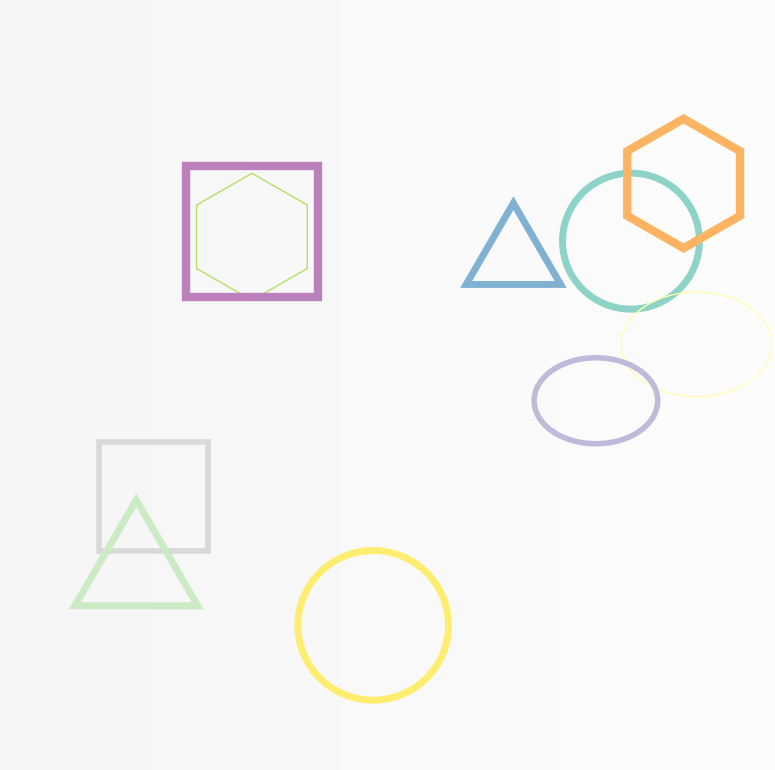[{"shape": "circle", "thickness": 2.5, "radius": 0.44, "center": [0.814, 0.687]}, {"shape": "oval", "thickness": 0.5, "radius": 0.49, "center": [0.899, 0.553]}, {"shape": "oval", "thickness": 2, "radius": 0.4, "center": [0.769, 0.48]}, {"shape": "triangle", "thickness": 2.5, "radius": 0.35, "center": [0.662, 0.666]}, {"shape": "hexagon", "thickness": 3, "radius": 0.42, "center": [0.882, 0.762]}, {"shape": "hexagon", "thickness": 0.5, "radius": 0.41, "center": [0.325, 0.692]}, {"shape": "square", "thickness": 2, "radius": 0.35, "center": [0.198, 0.355]}, {"shape": "square", "thickness": 3, "radius": 0.43, "center": [0.325, 0.699]}, {"shape": "triangle", "thickness": 2.5, "radius": 0.46, "center": [0.176, 0.259]}, {"shape": "circle", "thickness": 2.5, "radius": 0.49, "center": [0.482, 0.188]}]